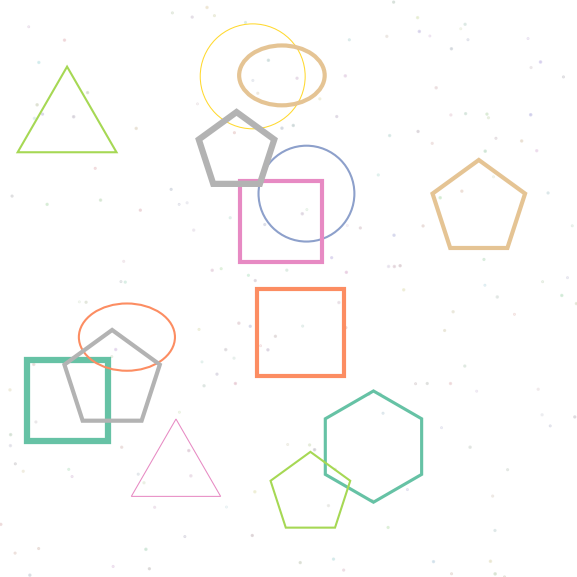[{"shape": "hexagon", "thickness": 1.5, "radius": 0.48, "center": [0.647, 0.226]}, {"shape": "square", "thickness": 3, "radius": 0.35, "center": [0.117, 0.306]}, {"shape": "oval", "thickness": 1, "radius": 0.42, "center": [0.22, 0.415]}, {"shape": "square", "thickness": 2, "radius": 0.38, "center": [0.521, 0.423]}, {"shape": "circle", "thickness": 1, "radius": 0.41, "center": [0.531, 0.664]}, {"shape": "square", "thickness": 2, "radius": 0.35, "center": [0.486, 0.616]}, {"shape": "triangle", "thickness": 0.5, "radius": 0.45, "center": [0.305, 0.184]}, {"shape": "triangle", "thickness": 1, "radius": 0.49, "center": [0.116, 0.785]}, {"shape": "pentagon", "thickness": 1, "radius": 0.36, "center": [0.537, 0.144]}, {"shape": "circle", "thickness": 0.5, "radius": 0.45, "center": [0.438, 0.867]}, {"shape": "oval", "thickness": 2, "radius": 0.37, "center": [0.488, 0.869]}, {"shape": "pentagon", "thickness": 2, "radius": 0.42, "center": [0.829, 0.638]}, {"shape": "pentagon", "thickness": 2, "radius": 0.43, "center": [0.194, 0.341]}, {"shape": "pentagon", "thickness": 3, "radius": 0.34, "center": [0.41, 0.736]}]